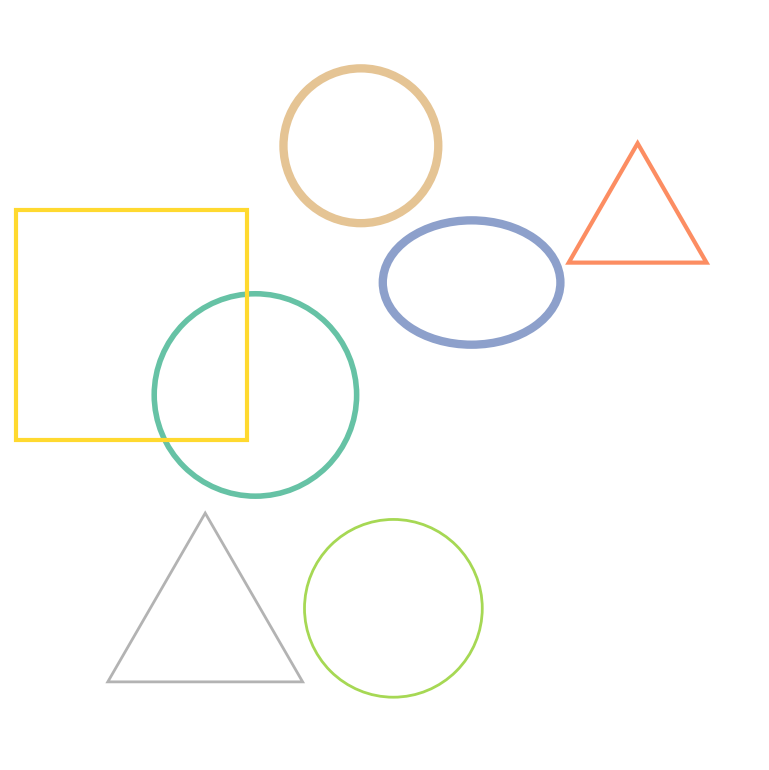[{"shape": "circle", "thickness": 2, "radius": 0.66, "center": [0.332, 0.487]}, {"shape": "triangle", "thickness": 1.5, "radius": 0.52, "center": [0.828, 0.711]}, {"shape": "oval", "thickness": 3, "radius": 0.58, "center": [0.612, 0.633]}, {"shape": "circle", "thickness": 1, "radius": 0.58, "center": [0.511, 0.21]}, {"shape": "square", "thickness": 1.5, "radius": 0.75, "center": [0.171, 0.578]}, {"shape": "circle", "thickness": 3, "radius": 0.5, "center": [0.469, 0.811]}, {"shape": "triangle", "thickness": 1, "radius": 0.73, "center": [0.267, 0.188]}]